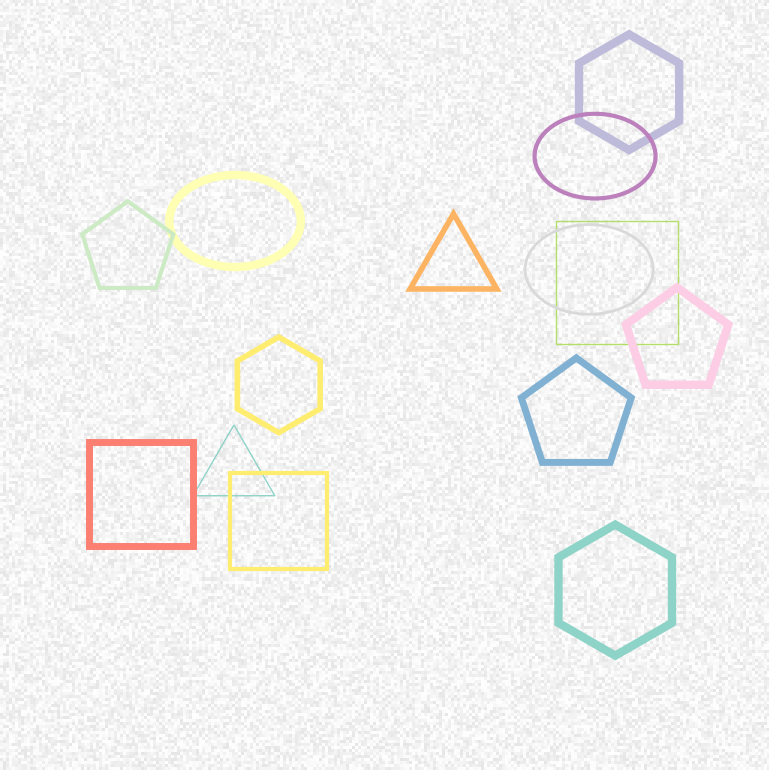[{"shape": "triangle", "thickness": 0.5, "radius": 0.31, "center": [0.304, 0.387]}, {"shape": "hexagon", "thickness": 3, "radius": 0.43, "center": [0.799, 0.234]}, {"shape": "oval", "thickness": 3, "radius": 0.43, "center": [0.305, 0.713]}, {"shape": "hexagon", "thickness": 3, "radius": 0.38, "center": [0.817, 0.88]}, {"shape": "square", "thickness": 2.5, "radius": 0.34, "center": [0.184, 0.358]}, {"shape": "pentagon", "thickness": 2.5, "radius": 0.37, "center": [0.748, 0.46]}, {"shape": "triangle", "thickness": 2, "radius": 0.33, "center": [0.589, 0.657]}, {"shape": "square", "thickness": 0.5, "radius": 0.4, "center": [0.801, 0.633]}, {"shape": "pentagon", "thickness": 3, "radius": 0.35, "center": [0.879, 0.557]}, {"shape": "oval", "thickness": 1, "radius": 0.42, "center": [0.765, 0.65]}, {"shape": "oval", "thickness": 1.5, "radius": 0.39, "center": [0.773, 0.797]}, {"shape": "pentagon", "thickness": 1.5, "radius": 0.31, "center": [0.166, 0.676]}, {"shape": "square", "thickness": 1.5, "radius": 0.31, "center": [0.362, 0.323]}, {"shape": "hexagon", "thickness": 2, "radius": 0.31, "center": [0.362, 0.5]}]